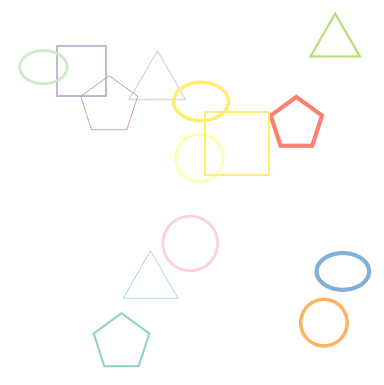[{"shape": "pentagon", "thickness": 1.5, "radius": 0.38, "center": [0.316, 0.11]}, {"shape": "triangle", "thickness": 0.5, "radius": 0.41, "center": [0.391, 0.267]}, {"shape": "circle", "thickness": 2, "radius": 0.31, "center": [0.518, 0.589]}, {"shape": "square", "thickness": 1.5, "radius": 0.32, "center": [0.211, 0.815]}, {"shape": "pentagon", "thickness": 3, "radius": 0.35, "center": [0.77, 0.678]}, {"shape": "oval", "thickness": 3, "radius": 0.34, "center": [0.891, 0.295]}, {"shape": "circle", "thickness": 2.5, "radius": 0.3, "center": [0.841, 0.162]}, {"shape": "triangle", "thickness": 1.5, "radius": 0.37, "center": [0.871, 0.89]}, {"shape": "circle", "thickness": 2, "radius": 0.35, "center": [0.494, 0.368]}, {"shape": "triangle", "thickness": 1, "radius": 0.42, "center": [0.409, 0.784]}, {"shape": "pentagon", "thickness": 0.5, "radius": 0.39, "center": [0.284, 0.726]}, {"shape": "oval", "thickness": 2, "radius": 0.31, "center": [0.113, 0.826]}, {"shape": "oval", "thickness": 2.5, "radius": 0.36, "center": [0.522, 0.736]}, {"shape": "square", "thickness": 1.5, "radius": 0.41, "center": [0.615, 0.627]}]